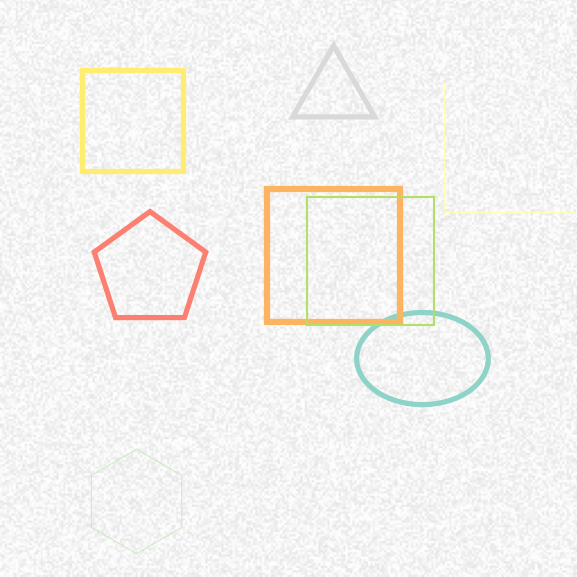[{"shape": "oval", "thickness": 2.5, "radius": 0.57, "center": [0.732, 0.378]}, {"shape": "square", "thickness": 0.5, "radius": 0.56, "center": [0.88, 0.744]}, {"shape": "pentagon", "thickness": 2.5, "radius": 0.51, "center": [0.26, 0.531]}, {"shape": "square", "thickness": 3, "radius": 0.58, "center": [0.577, 0.556]}, {"shape": "square", "thickness": 1, "radius": 0.55, "center": [0.642, 0.548]}, {"shape": "triangle", "thickness": 2.5, "radius": 0.41, "center": [0.578, 0.838]}, {"shape": "hexagon", "thickness": 0.5, "radius": 0.45, "center": [0.237, 0.131]}, {"shape": "square", "thickness": 2.5, "radius": 0.44, "center": [0.23, 0.791]}]